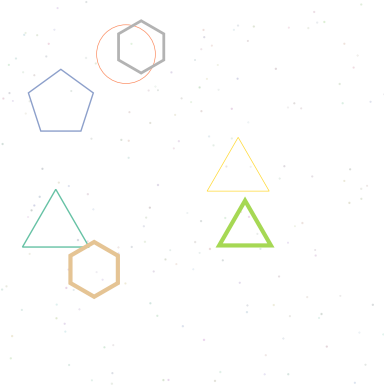[{"shape": "triangle", "thickness": 1, "radius": 0.5, "center": [0.145, 0.408]}, {"shape": "circle", "thickness": 0.5, "radius": 0.38, "center": [0.327, 0.859]}, {"shape": "pentagon", "thickness": 1, "radius": 0.44, "center": [0.158, 0.731]}, {"shape": "triangle", "thickness": 3, "radius": 0.39, "center": [0.636, 0.401]}, {"shape": "triangle", "thickness": 0.5, "radius": 0.47, "center": [0.619, 0.55]}, {"shape": "hexagon", "thickness": 3, "radius": 0.36, "center": [0.245, 0.3]}, {"shape": "hexagon", "thickness": 2, "radius": 0.34, "center": [0.367, 0.878]}]